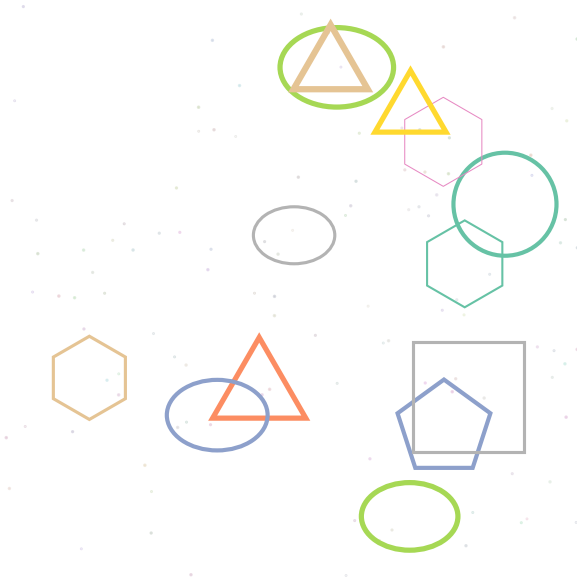[{"shape": "hexagon", "thickness": 1, "radius": 0.38, "center": [0.805, 0.542]}, {"shape": "circle", "thickness": 2, "radius": 0.45, "center": [0.874, 0.645]}, {"shape": "triangle", "thickness": 2.5, "radius": 0.47, "center": [0.449, 0.322]}, {"shape": "pentagon", "thickness": 2, "radius": 0.42, "center": [0.769, 0.257]}, {"shape": "oval", "thickness": 2, "radius": 0.44, "center": [0.376, 0.28]}, {"shape": "hexagon", "thickness": 0.5, "radius": 0.39, "center": [0.768, 0.754]}, {"shape": "oval", "thickness": 2.5, "radius": 0.42, "center": [0.709, 0.105]}, {"shape": "oval", "thickness": 2.5, "radius": 0.49, "center": [0.583, 0.883]}, {"shape": "triangle", "thickness": 2.5, "radius": 0.36, "center": [0.711, 0.806]}, {"shape": "triangle", "thickness": 3, "radius": 0.37, "center": [0.573, 0.882]}, {"shape": "hexagon", "thickness": 1.5, "radius": 0.36, "center": [0.155, 0.345]}, {"shape": "square", "thickness": 1.5, "radius": 0.48, "center": [0.811, 0.312]}, {"shape": "oval", "thickness": 1.5, "radius": 0.35, "center": [0.509, 0.592]}]